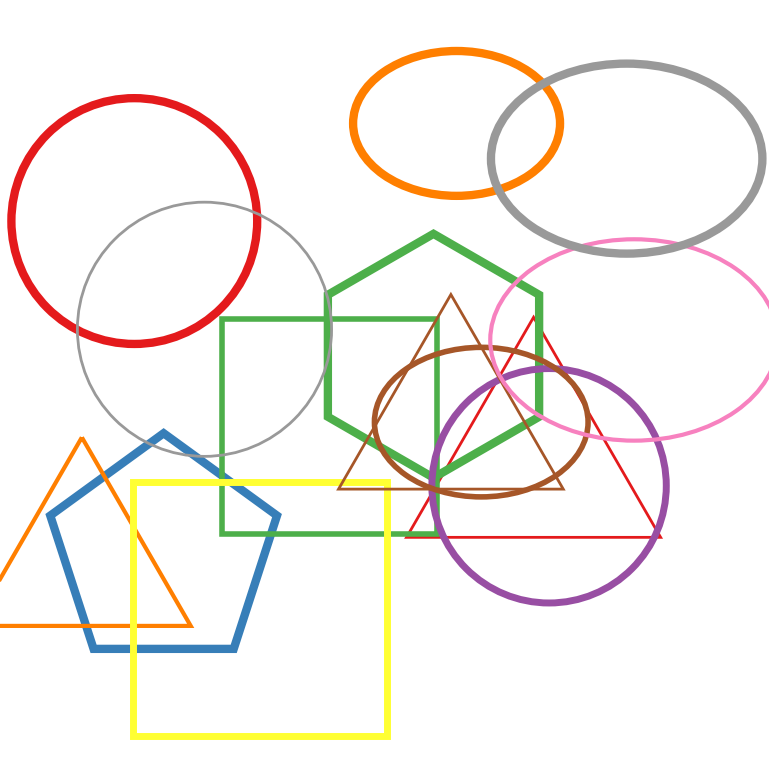[{"shape": "circle", "thickness": 3, "radius": 0.8, "center": [0.174, 0.713]}, {"shape": "triangle", "thickness": 1, "radius": 0.95, "center": [0.693, 0.397]}, {"shape": "pentagon", "thickness": 3, "radius": 0.77, "center": [0.213, 0.283]}, {"shape": "square", "thickness": 2, "radius": 0.7, "center": [0.427, 0.447]}, {"shape": "hexagon", "thickness": 3, "radius": 0.79, "center": [0.563, 0.538]}, {"shape": "circle", "thickness": 2.5, "radius": 0.76, "center": [0.713, 0.369]}, {"shape": "oval", "thickness": 3, "radius": 0.67, "center": [0.593, 0.84]}, {"shape": "triangle", "thickness": 1.5, "radius": 0.82, "center": [0.106, 0.269]}, {"shape": "square", "thickness": 2.5, "radius": 0.83, "center": [0.338, 0.209]}, {"shape": "oval", "thickness": 2, "radius": 0.69, "center": [0.625, 0.452]}, {"shape": "triangle", "thickness": 1, "radius": 0.84, "center": [0.586, 0.449]}, {"shape": "oval", "thickness": 1.5, "radius": 0.93, "center": [0.824, 0.558]}, {"shape": "circle", "thickness": 1, "radius": 0.83, "center": [0.266, 0.572]}, {"shape": "oval", "thickness": 3, "radius": 0.88, "center": [0.814, 0.794]}]